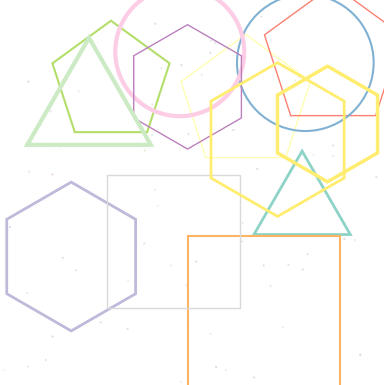[{"shape": "triangle", "thickness": 2, "radius": 0.72, "center": [0.785, 0.463]}, {"shape": "pentagon", "thickness": 1, "radius": 0.88, "center": [0.638, 0.734]}, {"shape": "hexagon", "thickness": 2, "radius": 0.97, "center": [0.185, 0.334]}, {"shape": "pentagon", "thickness": 1, "radius": 0.94, "center": [0.865, 0.851]}, {"shape": "circle", "thickness": 1.5, "radius": 0.89, "center": [0.793, 0.837]}, {"shape": "square", "thickness": 1.5, "radius": 0.99, "center": [0.685, 0.191]}, {"shape": "pentagon", "thickness": 1.5, "radius": 0.8, "center": [0.288, 0.786]}, {"shape": "circle", "thickness": 3, "radius": 0.84, "center": [0.467, 0.866]}, {"shape": "square", "thickness": 1, "radius": 0.86, "center": [0.45, 0.373]}, {"shape": "hexagon", "thickness": 1, "radius": 0.81, "center": [0.487, 0.774]}, {"shape": "triangle", "thickness": 3, "radius": 0.93, "center": [0.231, 0.716]}, {"shape": "hexagon", "thickness": 2.5, "radius": 0.75, "center": [0.851, 0.678]}, {"shape": "hexagon", "thickness": 2, "radius": 1.0, "center": [0.721, 0.637]}]